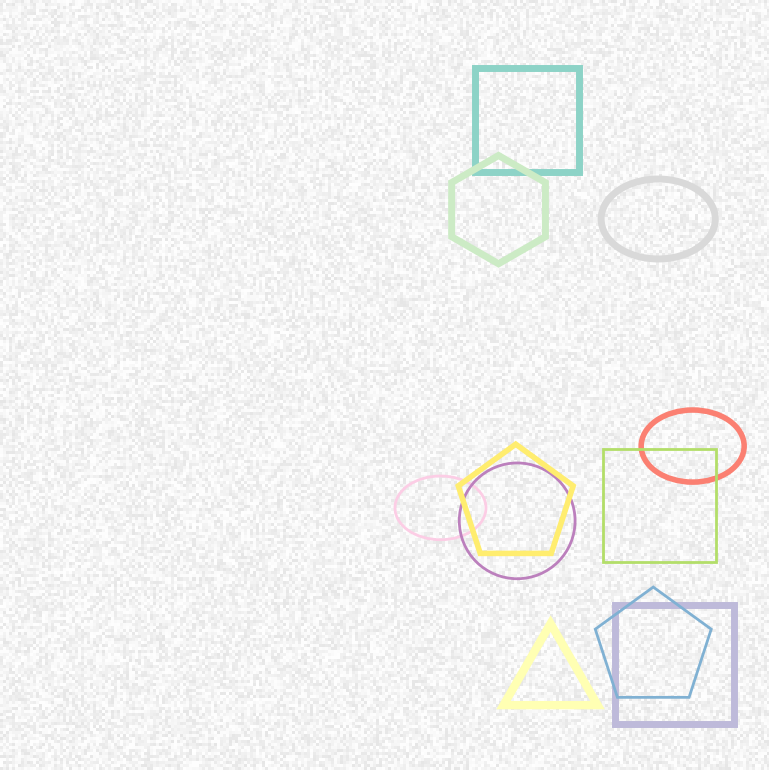[{"shape": "square", "thickness": 2.5, "radius": 0.34, "center": [0.685, 0.844]}, {"shape": "triangle", "thickness": 3, "radius": 0.35, "center": [0.715, 0.12]}, {"shape": "square", "thickness": 2.5, "radius": 0.39, "center": [0.875, 0.137]}, {"shape": "oval", "thickness": 2, "radius": 0.33, "center": [0.9, 0.421]}, {"shape": "pentagon", "thickness": 1, "radius": 0.4, "center": [0.848, 0.158]}, {"shape": "square", "thickness": 1, "radius": 0.37, "center": [0.856, 0.344]}, {"shape": "oval", "thickness": 1, "radius": 0.3, "center": [0.572, 0.34]}, {"shape": "oval", "thickness": 2.5, "radius": 0.37, "center": [0.855, 0.716]}, {"shape": "circle", "thickness": 1, "radius": 0.38, "center": [0.672, 0.324]}, {"shape": "hexagon", "thickness": 2.5, "radius": 0.35, "center": [0.647, 0.728]}, {"shape": "pentagon", "thickness": 2, "radius": 0.39, "center": [0.67, 0.345]}]